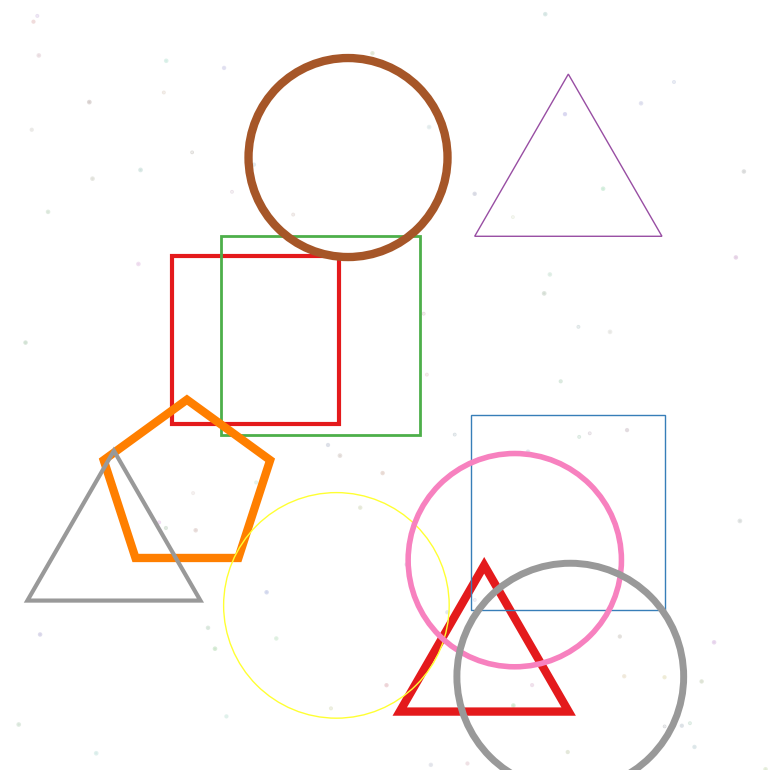[{"shape": "square", "thickness": 1.5, "radius": 0.54, "center": [0.332, 0.559]}, {"shape": "triangle", "thickness": 3, "radius": 0.63, "center": [0.629, 0.139]}, {"shape": "square", "thickness": 0.5, "radius": 0.63, "center": [0.737, 0.335]}, {"shape": "square", "thickness": 1, "radius": 0.65, "center": [0.417, 0.564]}, {"shape": "triangle", "thickness": 0.5, "radius": 0.7, "center": [0.738, 0.763]}, {"shape": "pentagon", "thickness": 3, "radius": 0.57, "center": [0.243, 0.367]}, {"shape": "circle", "thickness": 0.5, "radius": 0.73, "center": [0.437, 0.214]}, {"shape": "circle", "thickness": 3, "radius": 0.65, "center": [0.452, 0.795]}, {"shape": "circle", "thickness": 2, "radius": 0.69, "center": [0.669, 0.273]}, {"shape": "triangle", "thickness": 1.5, "radius": 0.65, "center": [0.148, 0.285]}, {"shape": "circle", "thickness": 2.5, "radius": 0.74, "center": [0.741, 0.121]}]